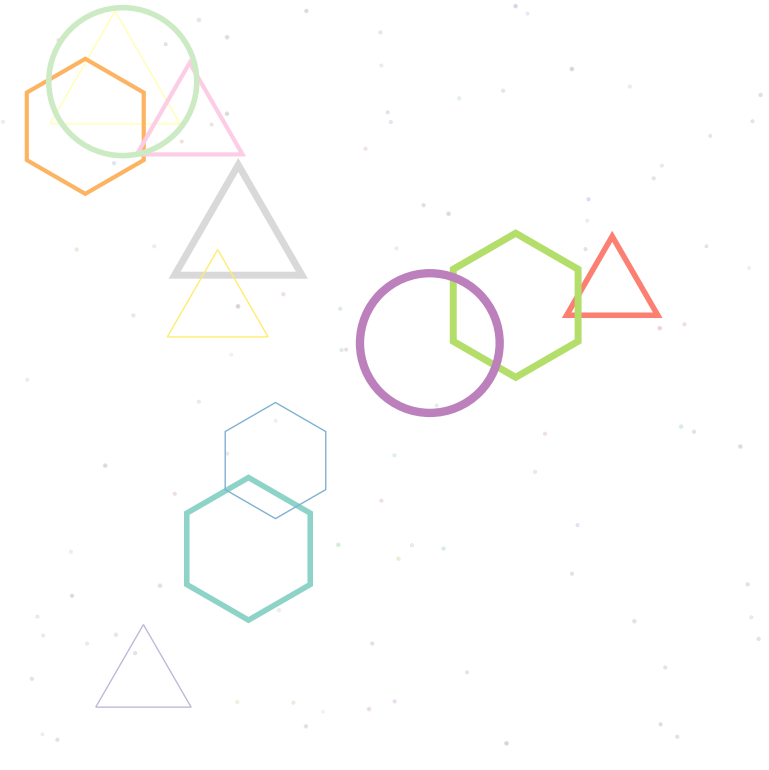[{"shape": "hexagon", "thickness": 2, "radius": 0.46, "center": [0.323, 0.287]}, {"shape": "triangle", "thickness": 0.5, "radius": 0.49, "center": [0.149, 0.888]}, {"shape": "triangle", "thickness": 0.5, "radius": 0.36, "center": [0.186, 0.117]}, {"shape": "triangle", "thickness": 2, "radius": 0.34, "center": [0.795, 0.625]}, {"shape": "hexagon", "thickness": 0.5, "radius": 0.38, "center": [0.358, 0.402]}, {"shape": "hexagon", "thickness": 1.5, "radius": 0.44, "center": [0.111, 0.836]}, {"shape": "hexagon", "thickness": 2.5, "radius": 0.47, "center": [0.67, 0.604]}, {"shape": "triangle", "thickness": 1.5, "radius": 0.4, "center": [0.246, 0.839]}, {"shape": "triangle", "thickness": 2.5, "radius": 0.48, "center": [0.309, 0.69]}, {"shape": "circle", "thickness": 3, "radius": 0.45, "center": [0.558, 0.554]}, {"shape": "circle", "thickness": 2, "radius": 0.48, "center": [0.159, 0.894]}, {"shape": "triangle", "thickness": 0.5, "radius": 0.38, "center": [0.283, 0.6]}]